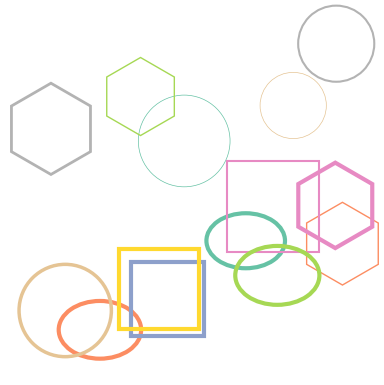[{"shape": "circle", "thickness": 0.5, "radius": 0.6, "center": [0.478, 0.634]}, {"shape": "oval", "thickness": 3, "radius": 0.51, "center": [0.638, 0.375]}, {"shape": "oval", "thickness": 3, "radius": 0.54, "center": [0.26, 0.143]}, {"shape": "hexagon", "thickness": 1, "radius": 0.54, "center": [0.889, 0.367]}, {"shape": "square", "thickness": 3, "radius": 0.48, "center": [0.435, 0.223]}, {"shape": "square", "thickness": 1.5, "radius": 0.59, "center": [0.709, 0.463]}, {"shape": "hexagon", "thickness": 3, "radius": 0.55, "center": [0.871, 0.467]}, {"shape": "oval", "thickness": 3, "radius": 0.55, "center": [0.72, 0.285]}, {"shape": "hexagon", "thickness": 1, "radius": 0.51, "center": [0.365, 0.749]}, {"shape": "square", "thickness": 3, "radius": 0.52, "center": [0.413, 0.249]}, {"shape": "circle", "thickness": 0.5, "radius": 0.43, "center": [0.762, 0.726]}, {"shape": "circle", "thickness": 2.5, "radius": 0.6, "center": [0.169, 0.193]}, {"shape": "hexagon", "thickness": 2, "radius": 0.59, "center": [0.132, 0.665]}, {"shape": "circle", "thickness": 1.5, "radius": 0.49, "center": [0.873, 0.887]}]